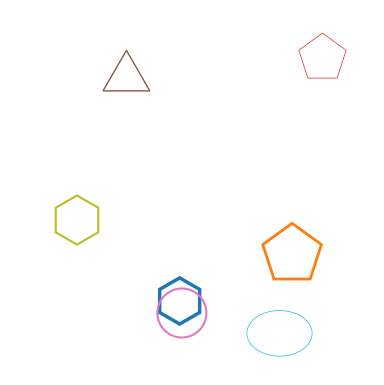[{"shape": "hexagon", "thickness": 2.5, "radius": 0.3, "center": [0.467, 0.218]}, {"shape": "pentagon", "thickness": 2, "radius": 0.4, "center": [0.759, 0.34]}, {"shape": "pentagon", "thickness": 0.5, "radius": 0.32, "center": [0.838, 0.849]}, {"shape": "triangle", "thickness": 1, "radius": 0.35, "center": [0.328, 0.799]}, {"shape": "circle", "thickness": 1.5, "radius": 0.32, "center": [0.472, 0.187]}, {"shape": "hexagon", "thickness": 1.5, "radius": 0.32, "center": [0.2, 0.428]}, {"shape": "oval", "thickness": 0.5, "radius": 0.42, "center": [0.726, 0.134]}]